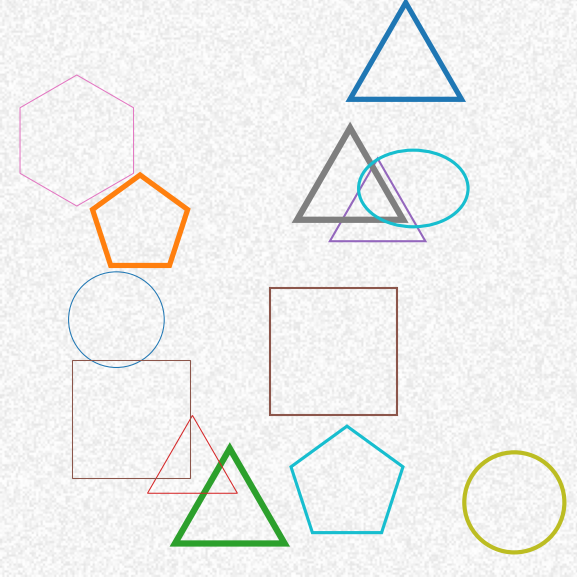[{"shape": "circle", "thickness": 0.5, "radius": 0.41, "center": [0.202, 0.446]}, {"shape": "triangle", "thickness": 2.5, "radius": 0.56, "center": [0.703, 0.883]}, {"shape": "pentagon", "thickness": 2.5, "radius": 0.43, "center": [0.243, 0.61]}, {"shape": "triangle", "thickness": 3, "radius": 0.55, "center": [0.398, 0.113]}, {"shape": "triangle", "thickness": 0.5, "radius": 0.45, "center": [0.333, 0.19]}, {"shape": "triangle", "thickness": 1, "radius": 0.48, "center": [0.654, 0.629]}, {"shape": "square", "thickness": 0.5, "radius": 0.51, "center": [0.226, 0.274]}, {"shape": "square", "thickness": 1, "radius": 0.55, "center": [0.578, 0.391]}, {"shape": "hexagon", "thickness": 0.5, "radius": 0.57, "center": [0.133, 0.756]}, {"shape": "triangle", "thickness": 3, "radius": 0.53, "center": [0.606, 0.672]}, {"shape": "circle", "thickness": 2, "radius": 0.43, "center": [0.891, 0.129]}, {"shape": "pentagon", "thickness": 1.5, "radius": 0.51, "center": [0.601, 0.159]}, {"shape": "oval", "thickness": 1.5, "radius": 0.47, "center": [0.716, 0.673]}]